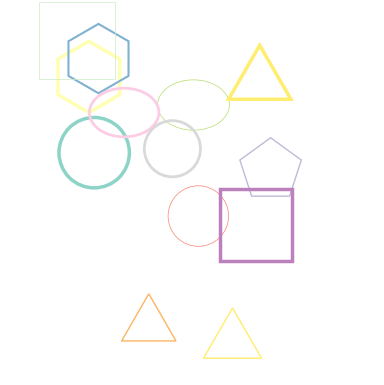[{"shape": "circle", "thickness": 2.5, "radius": 0.46, "center": [0.245, 0.603]}, {"shape": "hexagon", "thickness": 2.5, "radius": 0.46, "center": [0.231, 0.8]}, {"shape": "pentagon", "thickness": 1, "radius": 0.42, "center": [0.703, 0.558]}, {"shape": "circle", "thickness": 0.5, "radius": 0.39, "center": [0.515, 0.439]}, {"shape": "hexagon", "thickness": 1.5, "radius": 0.45, "center": [0.256, 0.848]}, {"shape": "triangle", "thickness": 1, "radius": 0.41, "center": [0.386, 0.155]}, {"shape": "oval", "thickness": 0.5, "radius": 0.47, "center": [0.502, 0.727]}, {"shape": "oval", "thickness": 2, "radius": 0.45, "center": [0.322, 0.708]}, {"shape": "circle", "thickness": 2, "radius": 0.36, "center": [0.448, 0.614]}, {"shape": "square", "thickness": 2.5, "radius": 0.47, "center": [0.665, 0.415]}, {"shape": "square", "thickness": 0.5, "radius": 0.5, "center": [0.2, 0.895]}, {"shape": "triangle", "thickness": 2.5, "radius": 0.47, "center": [0.675, 0.789]}, {"shape": "triangle", "thickness": 1, "radius": 0.44, "center": [0.604, 0.113]}]